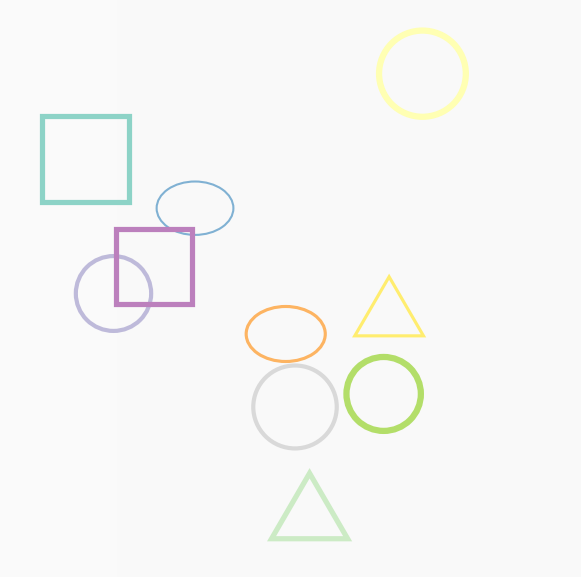[{"shape": "square", "thickness": 2.5, "radius": 0.37, "center": [0.148, 0.724]}, {"shape": "circle", "thickness": 3, "radius": 0.37, "center": [0.727, 0.872]}, {"shape": "circle", "thickness": 2, "radius": 0.32, "center": [0.195, 0.491]}, {"shape": "oval", "thickness": 1, "radius": 0.33, "center": [0.336, 0.639]}, {"shape": "oval", "thickness": 1.5, "radius": 0.34, "center": [0.492, 0.421]}, {"shape": "circle", "thickness": 3, "radius": 0.32, "center": [0.66, 0.317]}, {"shape": "circle", "thickness": 2, "radius": 0.36, "center": [0.508, 0.294]}, {"shape": "square", "thickness": 2.5, "radius": 0.33, "center": [0.265, 0.538]}, {"shape": "triangle", "thickness": 2.5, "radius": 0.38, "center": [0.533, 0.104]}, {"shape": "triangle", "thickness": 1.5, "radius": 0.34, "center": [0.669, 0.452]}]